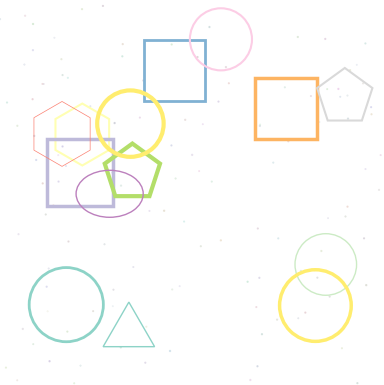[{"shape": "triangle", "thickness": 1, "radius": 0.39, "center": [0.335, 0.138]}, {"shape": "circle", "thickness": 2, "radius": 0.48, "center": [0.172, 0.209]}, {"shape": "hexagon", "thickness": 1.5, "radius": 0.4, "center": [0.214, 0.651]}, {"shape": "square", "thickness": 2.5, "radius": 0.43, "center": [0.208, 0.551]}, {"shape": "hexagon", "thickness": 0.5, "radius": 0.42, "center": [0.161, 0.652]}, {"shape": "square", "thickness": 2, "radius": 0.39, "center": [0.453, 0.817]}, {"shape": "square", "thickness": 2.5, "radius": 0.4, "center": [0.743, 0.718]}, {"shape": "pentagon", "thickness": 3, "radius": 0.38, "center": [0.344, 0.552]}, {"shape": "circle", "thickness": 1.5, "radius": 0.4, "center": [0.574, 0.898]}, {"shape": "pentagon", "thickness": 1.5, "radius": 0.38, "center": [0.896, 0.748]}, {"shape": "oval", "thickness": 1, "radius": 0.44, "center": [0.285, 0.497]}, {"shape": "circle", "thickness": 1, "radius": 0.4, "center": [0.846, 0.313]}, {"shape": "circle", "thickness": 3, "radius": 0.43, "center": [0.339, 0.679]}, {"shape": "circle", "thickness": 2.5, "radius": 0.47, "center": [0.819, 0.206]}]